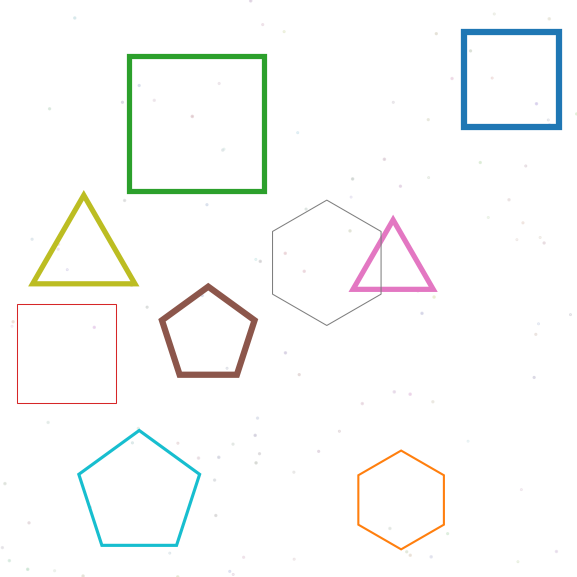[{"shape": "square", "thickness": 3, "radius": 0.41, "center": [0.886, 0.861]}, {"shape": "hexagon", "thickness": 1, "radius": 0.43, "center": [0.695, 0.133]}, {"shape": "square", "thickness": 2.5, "radius": 0.59, "center": [0.34, 0.785]}, {"shape": "square", "thickness": 0.5, "radius": 0.43, "center": [0.116, 0.387]}, {"shape": "pentagon", "thickness": 3, "radius": 0.42, "center": [0.361, 0.418]}, {"shape": "triangle", "thickness": 2.5, "radius": 0.4, "center": [0.681, 0.538]}, {"shape": "hexagon", "thickness": 0.5, "radius": 0.54, "center": [0.566, 0.544]}, {"shape": "triangle", "thickness": 2.5, "radius": 0.51, "center": [0.145, 0.559]}, {"shape": "pentagon", "thickness": 1.5, "radius": 0.55, "center": [0.241, 0.144]}]